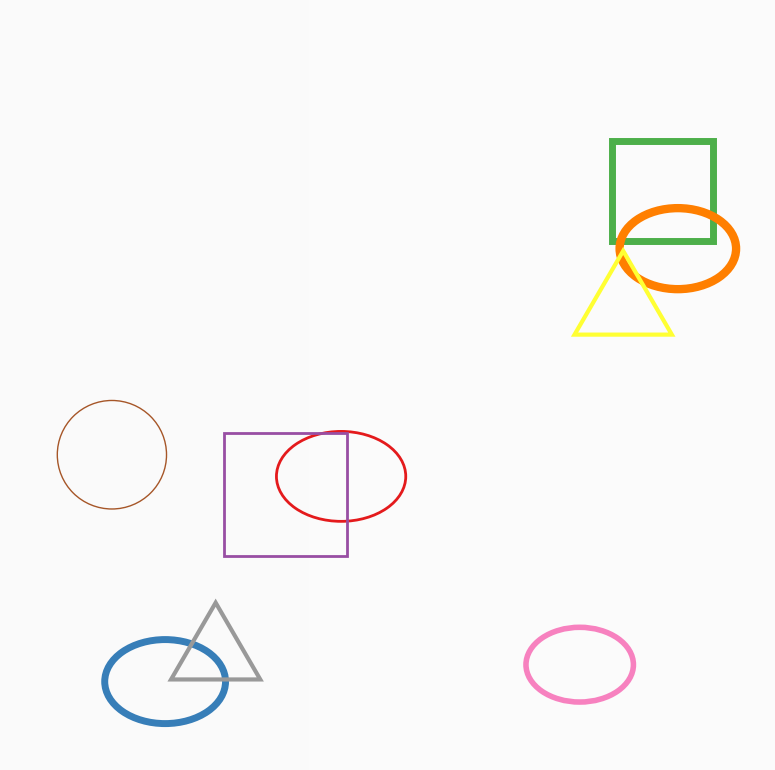[{"shape": "oval", "thickness": 1, "radius": 0.42, "center": [0.44, 0.381]}, {"shape": "oval", "thickness": 2.5, "radius": 0.39, "center": [0.213, 0.115]}, {"shape": "square", "thickness": 2.5, "radius": 0.33, "center": [0.855, 0.752]}, {"shape": "square", "thickness": 1, "radius": 0.4, "center": [0.368, 0.358]}, {"shape": "oval", "thickness": 3, "radius": 0.38, "center": [0.875, 0.677]}, {"shape": "triangle", "thickness": 1.5, "radius": 0.36, "center": [0.804, 0.602]}, {"shape": "circle", "thickness": 0.5, "radius": 0.35, "center": [0.144, 0.409]}, {"shape": "oval", "thickness": 2, "radius": 0.35, "center": [0.748, 0.137]}, {"shape": "triangle", "thickness": 1.5, "radius": 0.33, "center": [0.278, 0.151]}]